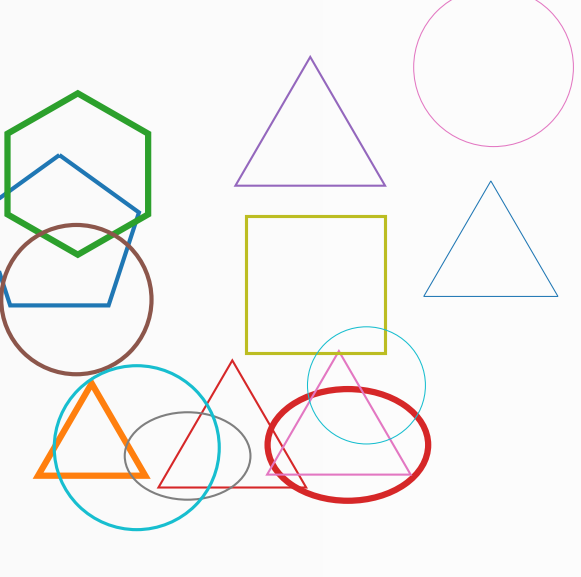[{"shape": "triangle", "thickness": 0.5, "radius": 0.67, "center": [0.844, 0.552]}, {"shape": "pentagon", "thickness": 2, "radius": 0.72, "center": [0.102, 0.587]}, {"shape": "triangle", "thickness": 3, "radius": 0.53, "center": [0.158, 0.229]}, {"shape": "hexagon", "thickness": 3, "radius": 0.7, "center": [0.134, 0.698]}, {"shape": "oval", "thickness": 3, "radius": 0.69, "center": [0.599, 0.229]}, {"shape": "triangle", "thickness": 1, "radius": 0.73, "center": [0.4, 0.228]}, {"shape": "triangle", "thickness": 1, "radius": 0.74, "center": [0.534, 0.752]}, {"shape": "circle", "thickness": 2, "radius": 0.65, "center": [0.131, 0.48]}, {"shape": "circle", "thickness": 0.5, "radius": 0.69, "center": [0.849, 0.883]}, {"shape": "triangle", "thickness": 1, "radius": 0.71, "center": [0.583, 0.249]}, {"shape": "oval", "thickness": 1, "radius": 0.54, "center": [0.323, 0.21]}, {"shape": "square", "thickness": 1.5, "radius": 0.59, "center": [0.543, 0.506]}, {"shape": "circle", "thickness": 1.5, "radius": 0.71, "center": [0.235, 0.224]}, {"shape": "circle", "thickness": 0.5, "radius": 0.51, "center": [0.63, 0.332]}]